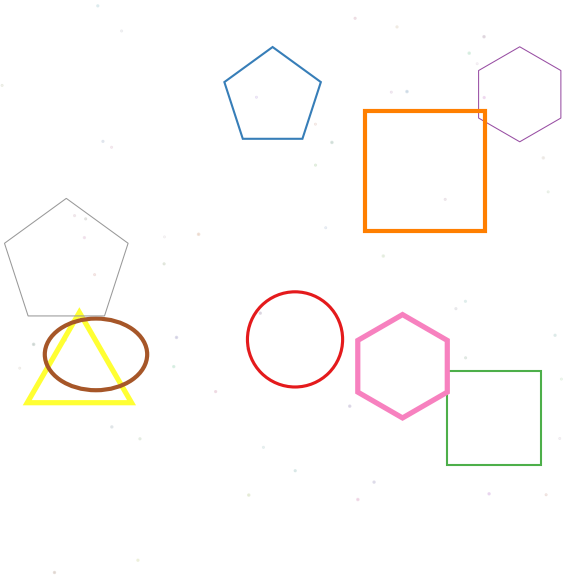[{"shape": "circle", "thickness": 1.5, "radius": 0.41, "center": [0.511, 0.411]}, {"shape": "pentagon", "thickness": 1, "radius": 0.44, "center": [0.472, 0.83]}, {"shape": "square", "thickness": 1, "radius": 0.41, "center": [0.856, 0.276]}, {"shape": "hexagon", "thickness": 0.5, "radius": 0.41, "center": [0.9, 0.836]}, {"shape": "square", "thickness": 2, "radius": 0.52, "center": [0.736, 0.703]}, {"shape": "triangle", "thickness": 2.5, "radius": 0.52, "center": [0.137, 0.354]}, {"shape": "oval", "thickness": 2, "radius": 0.44, "center": [0.166, 0.385]}, {"shape": "hexagon", "thickness": 2.5, "radius": 0.45, "center": [0.697, 0.365]}, {"shape": "pentagon", "thickness": 0.5, "radius": 0.56, "center": [0.115, 0.543]}]